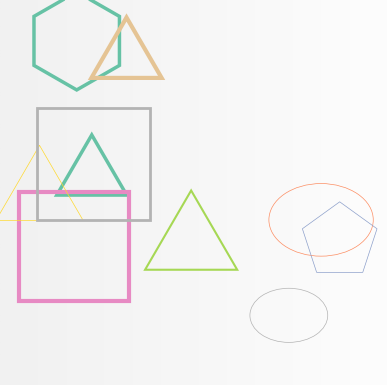[{"shape": "hexagon", "thickness": 2.5, "radius": 0.64, "center": [0.198, 0.894]}, {"shape": "triangle", "thickness": 2.5, "radius": 0.52, "center": [0.237, 0.545]}, {"shape": "oval", "thickness": 0.5, "radius": 0.67, "center": [0.829, 0.429]}, {"shape": "pentagon", "thickness": 0.5, "radius": 0.51, "center": [0.877, 0.375]}, {"shape": "square", "thickness": 3, "radius": 0.71, "center": [0.191, 0.361]}, {"shape": "triangle", "thickness": 1.5, "radius": 0.69, "center": [0.493, 0.368]}, {"shape": "triangle", "thickness": 0.5, "radius": 0.65, "center": [0.102, 0.493]}, {"shape": "triangle", "thickness": 3, "radius": 0.52, "center": [0.326, 0.85]}, {"shape": "square", "thickness": 2, "radius": 0.73, "center": [0.241, 0.574]}, {"shape": "oval", "thickness": 0.5, "radius": 0.5, "center": [0.745, 0.181]}]